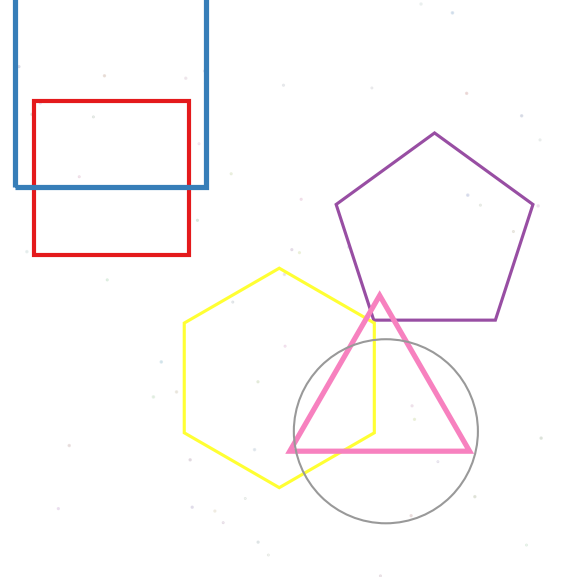[{"shape": "square", "thickness": 2, "radius": 0.67, "center": [0.193, 0.691]}, {"shape": "square", "thickness": 2.5, "radius": 0.83, "center": [0.191, 0.842]}, {"shape": "pentagon", "thickness": 1.5, "radius": 0.9, "center": [0.752, 0.59]}, {"shape": "hexagon", "thickness": 1.5, "radius": 0.95, "center": [0.484, 0.345]}, {"shape": "triangle", "thickness": 2.5, "radius": 0.9, "center": [0.657, 0.308]}, {"shape": "circle", "thickness": 1, "radius": 0.8, "center": [0.668, 0.252]}]